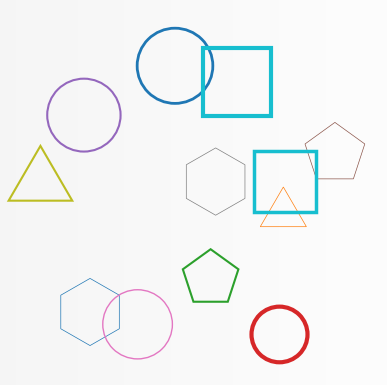[{"shape": "circle", "thickness": 2, "radius": 0.49, "center": [0.452, 0.829]}, {"shape": "hexagon", "thickness": 0.5, "radius": 0.44, "center": [0.232, 0.19]}, {"shape": "triangle", "thickness": 0.5, "radius": 0.34, "center": [0.731, 0.446]}, {"shape": "pentagon", "thickness": 1.5, "radius": 0.38, "center": [0.544, 0.277]}, {"shape": "circle", "thickness": 3, "radius": 0.36, "center": [0.721, 0.131]}, {"shape": "circle", "thickness": 1.5, "radius": 0.47, "center": [0.217, 0.701]}, {"shape": "pentagon", "thickness": 0.5, "radius": 0.41, "center": [0.864, 0.601]}, {"shape": "circle", "thickness": 1, "radius": 0.45, "center": [0.355, 0.158]}, {"shape": "hexagon", "thickness": 0.5, "radius": 0.44, "center": [0.556, 0.528]}, {"shape": "triangle", "thickness": 1.5, "radius": 0.47, "center": [0.104, 0.526]}, {"shape": "square", "thickness": 2.5, "radius": 0.4, "center": [0.736, 0.529]}, {"shape": "square", "thickness": 3, "radius": 0.44, "center": [0.612, 0.787]}]